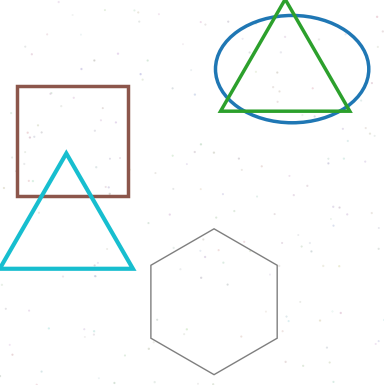[{"shape": "oval", "thickness": 2.5, "radius": 1.0, "center": [0.759, 0.82]}, {"shape": "triangle", "thickness": 2.5, "radius": 0.97, "center": [0.741, 0.808]}, {"shape": "square", "thickness": 2.5, "radius": 0.72, "center": [0.189, 0.634]}, {"shape": "hexagon", "thickness": 1, "radius": 0.95, "center": [0.556, 0.216]}, {"shape": "triangle", "thickness": 3, "radius": 1.0, "center": [0.172, 0.402]}]